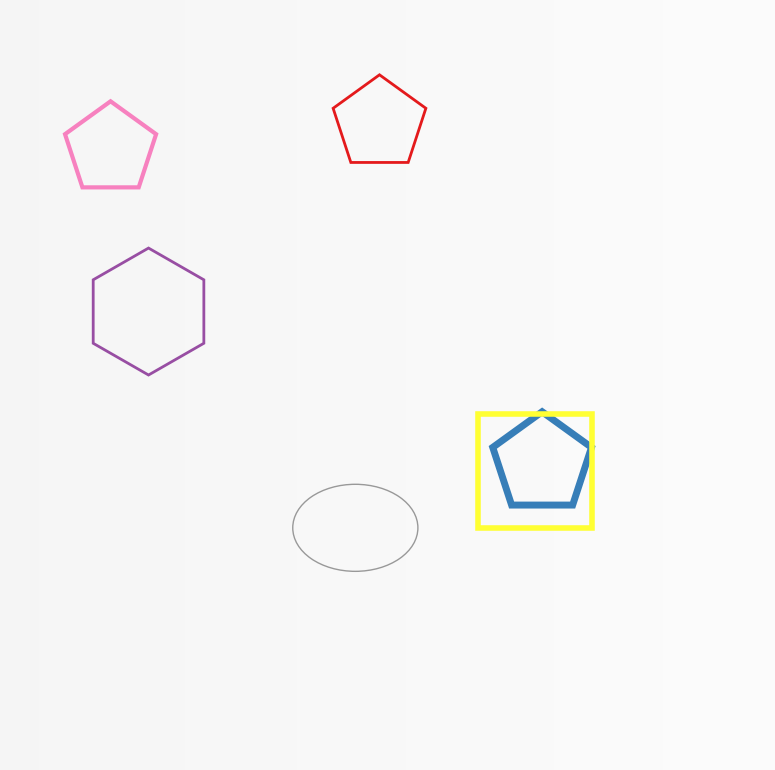[{"shape": "pentagon", "thickness": 1, "radius": 0.31, "center": [0.49, 0.84]}, {"shape": "pentagon", "thickness": 2.5, "radius": 0.33, "center": [0.7, 0.398]}, {"shape": "hexagon", "thickness": 1, "radius": 0.41, "center": [0.192, 0.595]}, {"shape": "square", "thickness": 2, "radius": 0.37, "center": [0.691, 0.388]}, {"shape": "pentagon", "thickness": 1.5, "radius": 0.31, "center": [0.143, 0.807]}, {"shape": "oval", "thickness": 0.5, "radius": 0.4, "center": [0.458, 0.315]}]